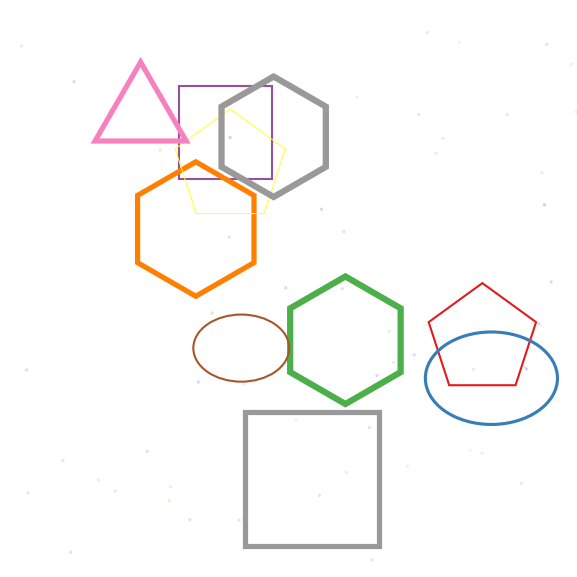[{"shape": "pentagon", "thickness": 1, "radius": 0.49, "center": [0.835, 0.411]}, {"shape": "oval", "thickness": 1.5, "radius": 0.57, "center": [0.851, 0.344]}, {"shape": "hexagon", "thickness": 3, "radius": 0.55, "center": [0.598, 0.41]}, {"shape": "square", "thickness": 1, "radius": 0.4, "center": [0.391, 0.77]}, {"shape": "hexagon", "thickness": 2.5, "radius": 0.58, "center": [0.339, 0.603]}, {"shape": "pentagon", "thickness": 0.5, "radius": 0.5, "center": [0.399, 0.71]}, {"shape": "oval", "thickness": 1, "radius": 0.42, "center": [0.418, 0.396]}, {"shape": "triangle", "thickness": 2.5, "radius": 0.46, "center": [0.243, 0.801]}, {"shape": "hexagon", "thickness": 3, "radius": 0.52, "center": [0.474, 0.762]}, {"shape": "square", "thickness": 2.5, "radius": 0.58, "center": [0.54, 0.17]}]